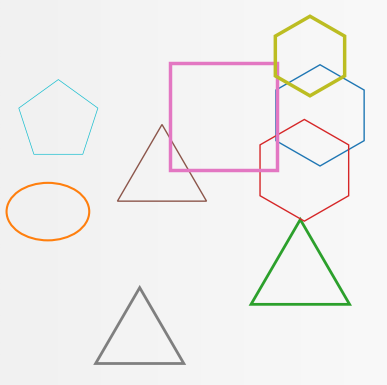[{"shape": "hexagon", "thickness": 1, "radius": 0.66, "center": [0.826, 0.7]}, {"shape": "oval", "thickness": 1.5, "radius": 0.53, "center": [0.124, 0.45]}, {"shape": "triangle", "thickness": 2, "radius": 0.73, "center": [0.775, 0.283]}, {"shape": "hexagon", "thickness": 1, "radius": 0.66, "center": [0.785, 0.558]}, {"shape": "triangle", "thickness": 1, "radius": 0.66, "center": [0.418, 0.544]}, {"shape": "square", "thickness": 2.5, "radius": 0.69, "center": [0.576, 0.698]}, {"shape": "triangle", "thickness": 2, "radius": 0.66, "center": [0.361, 0.122]}, {"shape": "hexagon", "thickness": 2.5, "radius": 0.52, "center": [0.8, 0.854]}, {"shape": "pentagon", "thickness": 0.5, "radius": 0.54, "center": [0.151, 0.686]}]